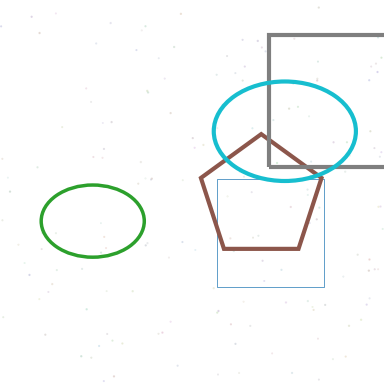[{"shape": "square", "thickness": 0.5, "radius": 0.7, "center": [0.703, 0.395]}, {"shape": "oval", "thickness": 2.5, "radius": 0.67, "center": [0.241, 0.426]}, {"shape": "pentagon", "thickness": 3, "radius": 0.82, "center": [0.679, 0.487]}, {"shape": "square", "thickness": 3, "radius": 0.85, "center": [0.87, 0.738]}, {"shape": "oval", "thickness": 3, "radius": 0.92, "center": [0.74, 0.659]}]